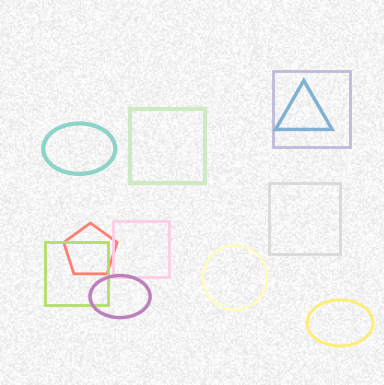[{"shape": "oval", "thickness": 3, "radius": 0.47, "center": [0.206, 0.614]}, {"shape": "circle", "thickness": 1.5, "radius": 0.42, "center": [0.61, 0.279]}, {"shape": "square", "thickness": 2, "radius": 0.5, "center": [0.81, 0.717]}, {"shape": "pentagon", "thickness": 2, "radius": 0.36, "center": [0.235, 0.348]}, {"shape": "triangle", "thickness": 2.5, "radius": 0.42, "center": [0.789, 0.706]}, {"shape": "square", "thickness": 2, "radius": 0.41, "center": [0.199, 0.289]}, {"shape": "square", "thickness": 2, "radius": 0.36, "center": [0.366, 0.354]}, {"shape": "square", "thickness": 2, "radius": 0.46, "center": [0.792, 0.432]}, {"shape": "oval", "thickness": 2.5, "radius": 0.39, "center": [0.312, 0.23]}, {"shape": "square", "thickness": 3, "radius": 0.48, "center": [0.435, 0.62]}, {"shape": "oval", "thickness": 2, "radius": 0.43, "center": [0.883, 0.161]}]